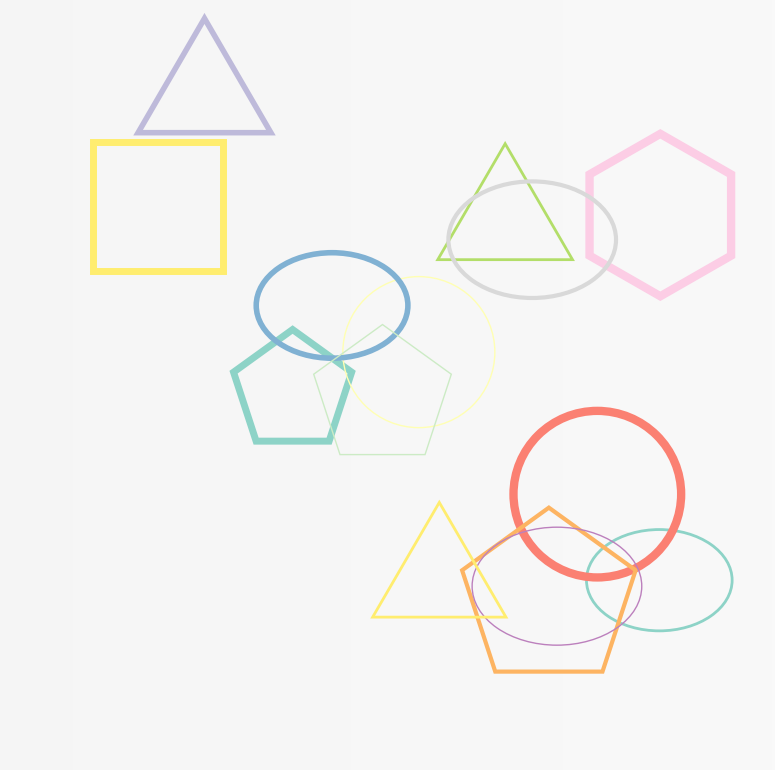[{"shape": "pentagon", "thickness": 2.5, "radius": 0.4, "center": [0.378, 0.492]}, {"shape": "oval", "thickness": 1, "radius": 0.47, "center": [0.851, 0.246]}, {"shape": "circle", "thickness": 0.5, "radius": 0.49, "center": [0.54, 0.543]}, {"shape": "triangle", "thickness": 2, "radius": 0.49, "center": [0.264, 0.877]}, {"shape": "circle", "thickness": 3, "radius": 0.54, "center": [0.771, 0.358]}, {"shape": "oval", "thickness": 2, "radius": 0.49, "center": [0.428, 0.603]}, {"shape": "pentagon", "thickness": 1.5, "radius": 0.59, "center": [0.708, 0.223]}, {"shape": "triangle", "thickness": 1, "radius": 0.5, "center": [0.652, 0.713]}, {"shape": "hexagon", "thickness": 3, "radius": 0.53, "center": [0.852, 0.721]}, {"shape": "oval", "thickness": 1.5, "radius": 0.54, "center": [0.687, 0.689]}, {"shape": "oval", "thickness": 0.5, "radius": 0.55, "center": [0.719, 0.239]}, {"shape": "pentagon", "thickness": 0.5, "radius": 0.47, "center": [0.494, 0.485]}, {"shape": "square", "thickness": 2.5, "radius": 0.42, "center": [0.204, 0.732]}, {"shape": "triangle", "thickness": 1, "radius": 0.5, "center": [0.567, 0.248]}]